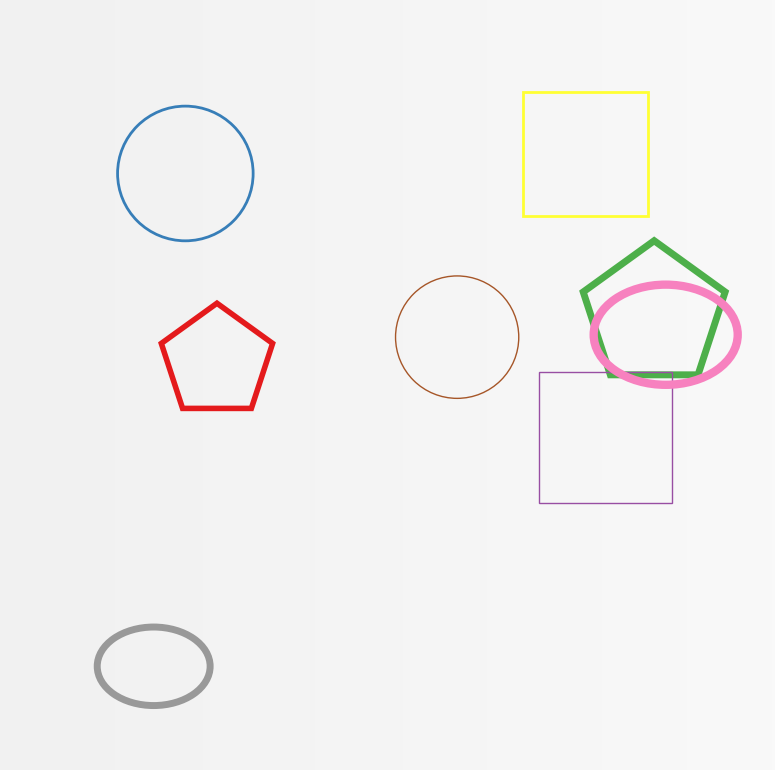[{"shape": "pentagon", "thickness": 2, "radius": 0.38, "center": [0.28, 0.531]}, {"shape": "circle", "thickness": 1, "radius": 0.44, "center": [0.239, 0.775]}, {"shape": "pentagon", "thickness": 2.5, "radius": 0.48, "center": [0.844, 0.591]}, {"shape": "square", "thickness": 0.5, "radius": 0.43, "center": [0.781, 0.432]}, {"shape": "square", "thickness": 1, "radius": 0.4, "center": [0.756, 0.8]}, {"shape": "circle", "thickness": 0.5, "radius": 0.4, "center": [0.59, 0.562]}, {"shape": "oval", "thickness": 3, "radius": 0.46, "center": [0.859, 0.565]}, {"shape": "oval", "thickness": 2.5, "radius": 0.36, "center": [0.198, 0.135]}]